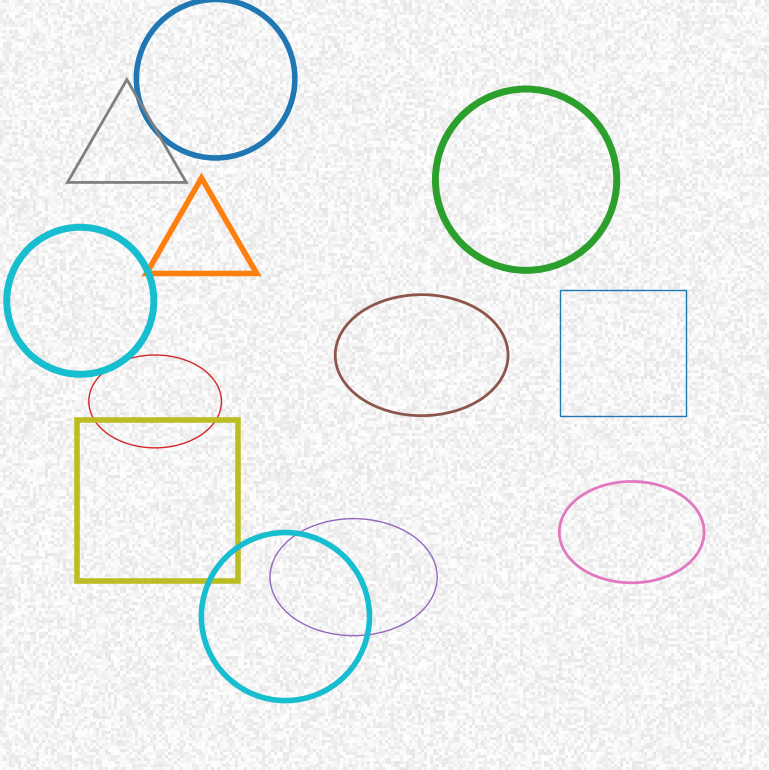[{"shape": "circle", "thickness": 2, "radius": 0.51, "center": [0.28, 0.898]}, {"shape": "square", "thickness": 0.5, "radius": 0.41, "center": [0.809, 0.542]}, {"shape": "triangle", "thickness": 2, "radius": 0.41, "center": [0.262, 0.686]}, {"shape": "circle", "thickness": 2.5, "radius": 0.59, "center": [0.683, 0.767]}, {"shape": "oval", "thickness": 0.5, "radius": 0.43, "center": [0.201, 0.479]}, {"shape": "oval", "thickness": 0.5, "radius": 0.54, "center": [0.459, 0.25]}, {"shape": "oval", "thickness": 1, "radius": 0.56, "center": [0.548, 0.539]}, {"shape": "oval", "thickness": 1, "radius": 0.47, "center": [0.82, 0.309]}, {"shape": "triangle", "thickness": 1, "radius": 0.45, "center": [0.165, 0.808]}, {"shape": "square", "thickness": 2, "radius": 0.52, "center": [0.205, 0.35]}, {"shape": "circle", "thickness": 2, "radius": 0.55, "center": [0.371, 0.199]}, {"shape": "circle", "thickness": 2.5, "radius": 0.48, "center": [0.104, 0.609]}]